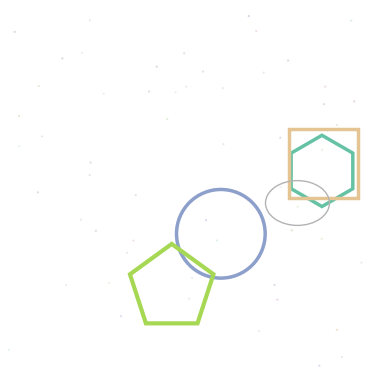[{"shape": "hexagon", "thickness": 2.5, "radius": 0.46, "center": [0.836, 0.556]}, {"shape": "circle", "thickness": 2.5, "radius": 0.58, "center": [0.574, 0.393]}, {"shape": "pentagon", "thickness": 3, "radius": 0.57, "center": [0.446, 0.252]}, {"shape": "square", "thickness": 2.5, "radius": 0.45, "center": [0.839, 0.575]}, {"shape": "oval", "thickness": 1, "radius": 0.42, "center": [0.773, 0.473]}]